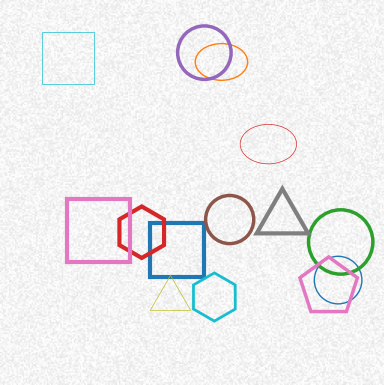[{"shape": "circle", "thickness": 1, "radius": 0.31, "center": [0.878, 0.273]}, {"shape": "square", "thickness": 3, "radius": 0.34, "center": [0.46, 0.351]}, {"shape": "oval", "thickness": 1, "radius": 0.34, "center": [0.575, 0.839]}, {"shape": "circle", "thickness": 2.5, "radius": 0.42, "center": [0.885, 0.372]}, {"shape": "oval", "thickness": 0.5, "radius": 0.37, "center": [0.697, 0.626]}, {"shape": "hexagon", "thickness": 3, "radius": 0.33, "center": [0.368, 0.397]}, {"shape": "circle", "thickness": 2.5, "radius": 0.35, "center": [0.531, 0.863]}, {"shape": "circle", "thickness": 2.5, "radius": 0.31, "center": [0.597, 0.43]}, {"shape": "square", "thickness": 3, "radius": 0.41, "center": [0.256, 0.402]}, {"shape": "pentagon", "thickness": 2.5, "radius": 0.39, "center": [0.854, 0.254]}, {"shape": "triangle", "thickness": 3, "radius": 0.39, "center": [0.733, 0.432]}, {"shape": "triangle", "thickness": 0.5, "radius": 0.3, "center": [0.443, 0.224]}, {"shape": "square", "thickness": 0.5, "radius": 0.34, "center": [0.176, 0.85]}, {"shape": "hexagon", "thickness": 2, "radius": 0.31, "center": [0.557, 0.229]}]